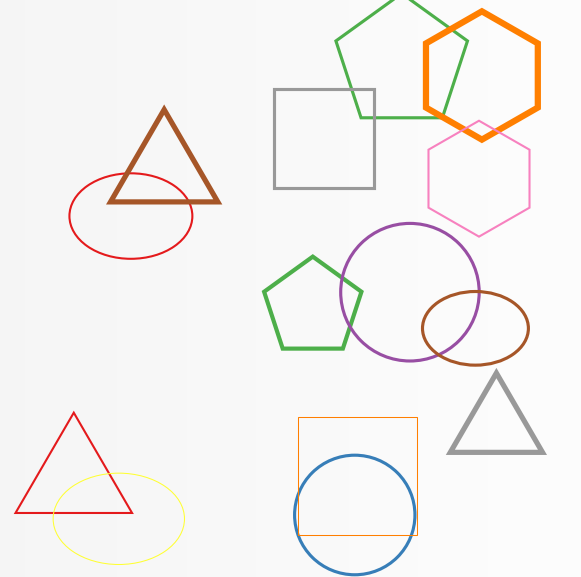[{"shape": "triangle", "thickness": 1, "radius": 0.58, "center": [0.127, 0.169]}, {"shape": "oval", "thickness": 1, "radius": 0.53, "center": [0.225, 0.625]}, {"shape": "circle", "thickness": 1.5, "radius": 0.52, "center": [0.61, 0.107]}, {"shape": "pentagon", "thickness": 2, "radius": 0.44, "center": [0.538, 0.467]}, {"shape": "pentagon", "thickness": 1.5, "radius": 0.59, "center": [0.691, 0.891]}, {"shape": "circle", "thickness": 1.5, "radius": 0.6, "center": [0.705, 0.493]}, {"shape": "hexagon", "thickness": 3, "radius": 0.56, "center": [0.829, 0.868]}, {"shape": "square", "thickness": 0.5, "radius": 0.51, "center": [0.615, 0.175]}, {"shape": "oval", "thickness": 0.5, "radius": 0.56, "center": [0.204, 0.101]}, {"shape": "oval", "thickness": 1.5, "radius": 0.46, "center": [0.818, 0.431]}, {"shape": "triangle", "thickness": 2.5, "radius": 0.53, "center": [0.282, 0.703]}, {"shape": "hexagon", "thickness": 1, "radius": 0.5, "center": [0.824, 0.69]}, {"shape": "square", "thickness": 1.5, "radius": 0.43, "center": [0.557, 0.759]}, {"shape": "triangle", "thickness": 2.5, "radius": 0.46, "center": [0.854, 0.262]}]